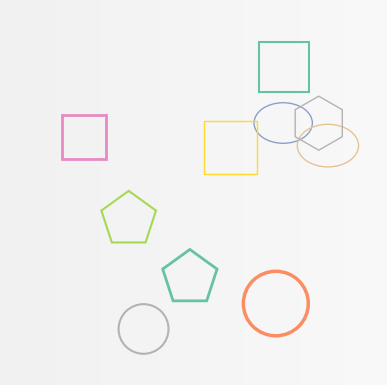[{"shape": "square", "thickness": 1.5, "radius": 0.32, "center": [0.734, 0.826]}, {"shape": "pentagon", "thickness": 2, "radius": 0.37, "center": [0.49, 0.278]}, {"shape": "circle", "thickness": 2.5, "radius": 0.42, "center": [0.712, 0.212]}, {"shape": "oval", "thickness": 1, "radius": 0.38, "center": [0.731, 0.68]}, {"shape": "square", "thickness": 2, "radius": 0.29, "center": [0.217, 0.644]}, {"shape": "pentagon", "thickness": 1.5, "radius": 0.37, "center": [0.332, 0.43]}, {"shape": "square", "thickness": 1, "radius": 0.34, "center": [0.595, 0.616]}, {"shape": "oval", "thickness": 1, "radius": 0.4, "center": [0.846, 0.622]}, {"shape": "circle", "thickness": 1.5, "radius": 0.32, "center": [0.37, 0.146]}, {"shape": "hexagon", "thickness": 1, "radius": 0.35, "center": [0.823, 0.68]}]